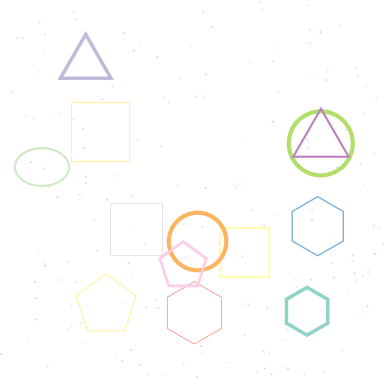[{"shape": "hexagon", "thickness": 2.5, "radius": 0.31, "center": [0.798, 0.192]}, {"shape": "square", "thickness": 1.5, "radius": 0.32, "center": [0.635, 0.344]}, {"shape": "triangle", "thickness": 2.5, "radius": 0.38, "center": [0.223, 0.835]}, {"shape": "hexagon", "thickness": 0.5, "radius": 0.41, "center": [0.505, 0.187]}, {"shape": "hexagon", "thickness": 1, "radius": 0.38, "center": [0.825, 0.412]}, {"shape": "circle", "thickness": 3, "radius": 0.37, "center": [0.513, 0.373]}, {"shape": "circle", "thickness": 3, "radius": 0.42, "center": [0.833, 0.628]}, {"shape": "pentagon", "thickness": 2, "radius": 0.32, "center": [0.476, 0.309]}, {"shape": "square", "thickness": 0.5, "radius": 0.34, "center": [0.353, 0.405]}, {"shape": "triangle", "thickness": 1.5, "radius": 0.42, "center": [0.834, 0.634]}, {"shape": "oval", "thickness": 1.5, "radius": 0.35, "center": [0.109, 0.566]}, {"shape": "square", "thickness": 0.5, "radius": 0.38, "center": [0.259, 0.659]}, {"shape": "pentagon", "thickness": 0.5, "radius": 0.41, "center": [0.276, 0.207]}]